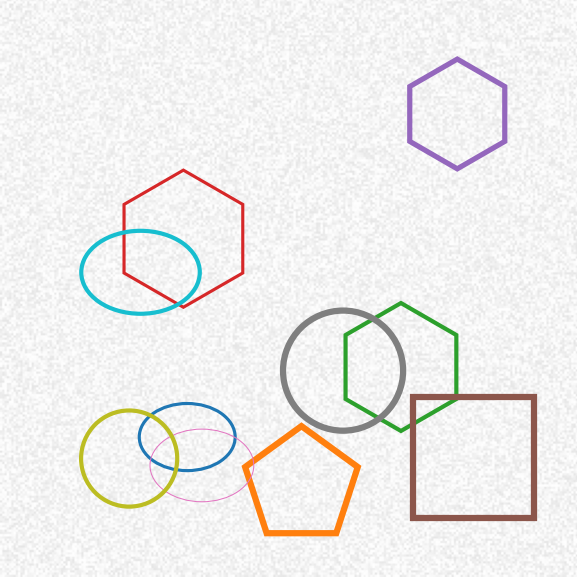[{"shape": "oval", "thickness": 1.5, "radius": 0.42, "center": [0.324, 0.242]}, {"shape": "pentagon", "thickness": 3, "radius": 0.51, "center": [0.522, 0.159]}, {"shape": "hexagon", "thickness": 2, "radius": 0.55, "center": [0.694, 0.364]}, {"shape": "hexagon", "thickness": 1.5, "radius": 0.59, "center": [0.318, 0.586]}, {"shape": "hexagon", "thickness": 2.5, "radius": 0.47, "center": [0.792, 0.802]}, {"shape": "square", "thickness": 3, "radius": 0.52, "center": [0.82, 0.206]}, {"shape": "oval", "thickness": 0.5, "radius": 0.45, "center": [0.35, 0.193]}, {"shape": "circle", "thickness": 3, "radius": 0.52, "center": [0.594, 0.357]}, {"shape": "circle", "thickness": 2, "radius": 0.42, "center": [0.224, 0.205]}, {"shape": "oval", "thickness": 2, "radius": 0.51, "center": [0.243, 0.528]}]